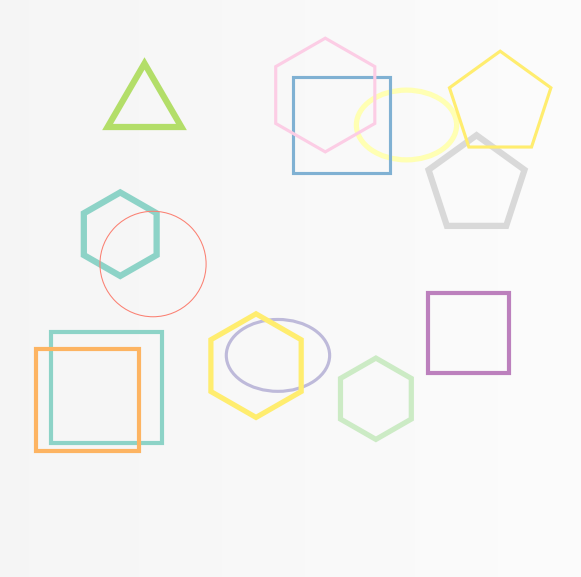[{"shape": "hexagon", "thickness": 3, "radius": 0.36, "center": [0.207, 0.594]}, {"shape": "square", "thickness": 2, "radius": 0.48, "center": [0.183, 0.328]}, {"shape": "oval", "thickness": 2.5, "radius": 0.43, "center": [0.699, 0.783]}, {"shape": "oval", "thickness": 1.5, "radius": 0.44, "center": [0.478, 0.384]}, {"shape": "circle", "thickness": 0.5, "radius": 0.46, "center": [0.263, 0.542]}, {"shape": "square", "thickness": 1.5, "radius": 0.42, "center": [0.588, 0.783]}, {"shape": "square", "thickness": 2, "radius": 0.44, "center": [0.15, 0.306]}, {"shape": "triangle", "thickness": 3, "radius": 0.37, "center": [0.249, 0.816]}, {"shape": "hexagon", "thickness": 1.5, "radius": 0.49, "center": [0.56, 0.835]}, {"shape": "pentagon", "thickness": 3, "radius": 0.43, "center": [0.82, 0.678]}, {"shape": "square", "thickness": 2, "radius": 0.35, "center": [0.806, 0.423]}, {"shape": "hexagon", "thickness": 2.5, "radius": 0.35, "center": [0.647, 0.309]}, {"shape": "hexagon", "thickness": 2.5, "radius": 0.45, "center": [0.441, 0.366]}, {"shape": "pentagon", "thickness": 1.5, "radius": 0.46, "center": [0.861, 0.819]}]